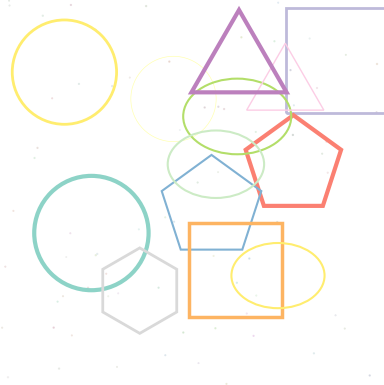[{"shape": "circle", "thickness": 3, "radius": 0.74, "center": [0.237, 0.395]}, {"shape": "circle", "thickness": 0.5, "radius": 0.55, "center": [0.451, 0.743]}, {"shape": "square", "thickness": 2, "radius": 0.68, "center": [0.878, 0.844]}, {"shape": "pentagon", "thickness": 3, "radius": 0.65, "center": [0.762, 0.571]}, {"shape": "pentagon", "thickness": 1.5, "radius": 0.68, "center": [0.549, 0.462]}, {"shape": "square", "thickness": 2.5, "radius": 0.61, "center": [0.612, 0.298]}, {"shape": "oval", "thickness": 1.5, "radius": 0.7, "center": [0.616, 0.698]}, {"shape": "triangle", "thickness": 1, "radius": 0.58, "center": [0.741, 0.772]}, {"shape": "hexagon", "thickness": 2, "radius": 0.55, "center": [0.363, 0.245]}, {"shape": "triangle", "thickness": 3, "radius": 0.71, "center": [0.621, 0.831]}, {"shape": "oval", "thickness": 1.5, "radius": 0.63, "center": [0.561, 0.573]}, {"shape": "circle", "thickness": 2, "radius": 0.68, "center": [0.167, 0.813]}, {"shape": "oval", "thickness": 1.5, "radius": 0.6, "center": [0.722, 0.284]}]